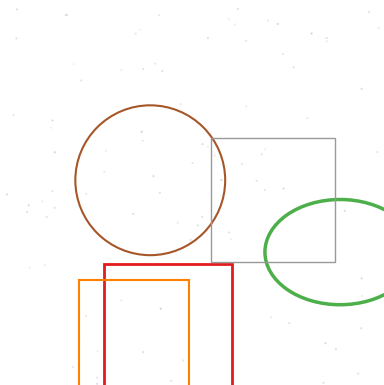[{"shape": "square", "thickness": 2, "radius": 0.84, "center": [0.436, 0.147]}, {"shape": "oval", "thickness": 2.5, "radius": 0.98, "center": [0.883, 0.345]}, {"shape": "square", "thickness": 1.5, "radius": 0.72, "center": [0.348, 0.128]}, {"shape": "circle", "thickness": 1.5, "radius": 0.97, "center": [0.39, 0.532]}, {"shape": "square", "thickness": 1, "radius": 0.81, "center": [0.709, 0.481]}]